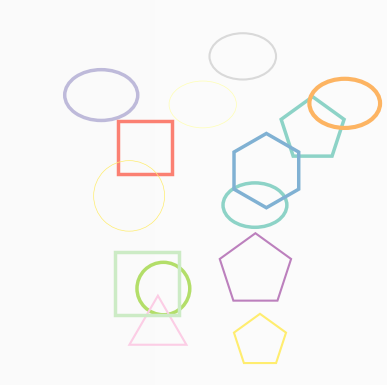[{"shape": "pentagon", "thickness": 2.5, "radius": 0.43, "center": [0.807, 0.664]}, {"shape": "oval", "thickness": 2.5, "radius": 0.41, "center": [0.658, 0.467]}, {"shape": "oval", "thickness": 0.5, "radius": 0.43, "center": [0.523, 0.729]}, {"shape": "oval", "thickness": 2.5, "radius": 0.47, "center": [0.261, 0.753]}, {"shape": "square", "thickness": 2.5, "radius": 0.35, "center": [0.374, 0.616]}, {"shape": "hexagon", "thickness": 2.5, "radius": 0.48, "center": [0.687, 0.557]}, {"shape": "oval", "thickness": 3, "radius": 0.46, "center": [0.89, 0.732]}, {"shape": "circle", "thickness": 2.5, "radius": 0.34, "center": [0.422, 0.251]}, {"shape": "triangle", "thickness": 1.5, "radius": 0.42, "center": [0.407, 0.147]}, {"shape": "oval", "thickness": 1.5, "radius": 0.43, "center": [0.626, 0.854]}, {"shape": "pentagon", "thickness": 1.5, "radius": 0.48, "center": [0.659, 0.297]}, {"shape": "square", "thickness": 2.5, "radius": 0.41, "center": [0.38, 0.264]}, {"shape": "circle", "thickness": 0.5, "radius": 0.46, "center": [0.333, 0.491]}, {"shape": "pentagon", "thickness": 1.5, "radius": 0.35, "center": [0.671, 0.114]}]